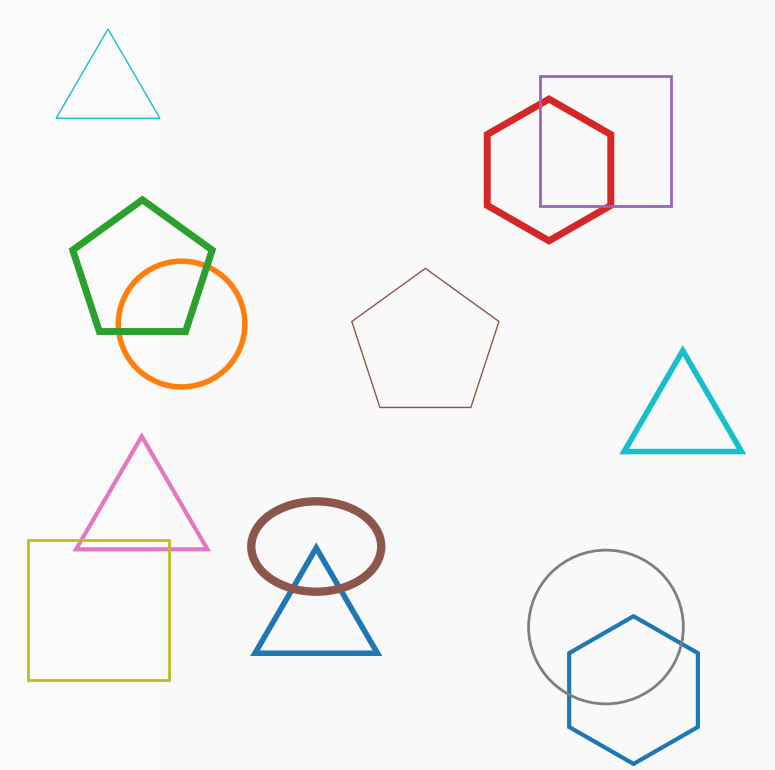[{"shape": "triangle", "thickness": 2, "radius": 0.46, "center": [0.408, 0.197]}, {"shape": "hexagon", "thickness": 1.5, "radius": 0.48, "center": [0.817, 0.104]}, {"shape": "circle", "thickness": 2, "radius": 0.41, "center": [0.234, 0.579]}, {"shape": "pentagon", "thickness": 2.5, "radius": 0.47, "center": [0.184, 0.646]}, {"shape": "hexagon", "thickness": 2.5, "radius": 0.46, "center": [0.708, 0.779]}, {"shape": "square", "thickness": 1, "radius": 0.42, "center": [0.781, 0.817]}, {"shape": "oval", "thickness": 3, "radius": 0.42, "center": [0.408, 0.29]}, {"shape": "pentagon", "thickness": 0.5, "radius": 0.5, "center": [0.549, 0.552]}, {"shape": "triangle", "thickness": 1.5, "radius": 0.49, "center": [0.183, 0.336]}, {"shape": "circle", "thickness": 1, "radius": 0.5, "center": [0.782, 0.186]}, {"shape": "square", "thickness": 1, "radius": 0.46, "center": [0.127, 0.208]}, {"shape": "triangle", "thickness": 2, "radius": 0.44, "center": [0.881, 0.457]}, {"shape": "triangle", "thickness": 0.5, "radius": 0.39, "center": [0.139, 0.885]}]